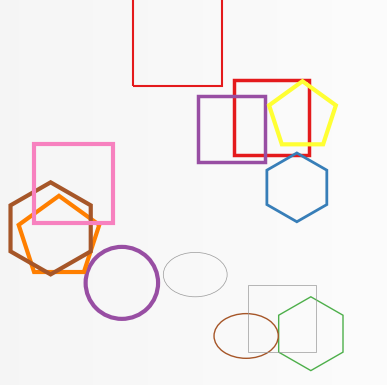[{"shape": "square", "thickness": 1.5, "radius": 0.58, "center": [0.458, 0.893]}, {"shape": "square", "thickness": 2.5, "radius": 0.48, "center": [0.7, 0.695]}, {"shape": "hexagon", "thickness": 2, "radius": 0.45, "center": [0.766, 0.513]}, {"shape": "hexagon", "thickness": 1, "radius": 0.48, "center": [0.802, 0.133]}, {"shape": "circle", "thickness": 3, "radius": 0.47, "center": [0.314, 0.265]}, {"shape": "square", "thickness": 2.5, "radius": 0.43, "center": [0.597, 0.666]}, {"shape": "pentagon", "thickness": 3, "radius": 0.55, "center": [0.152, 0.382]}, {"shape": "pentagon", "thickness": 3, "radius": 0.45, "center": [0.781, 0.698]}, {"shape": "hexagon", "thickness": 3, "radius": 0.6, "center": [0.131, 0.407]}, {"shape": "oval", "thickness": 1, "radius": 0.41, "center": [0.635, 0.127]}, {"shape": "square", "thickness": 3, "radius": 0.51, "center": [0.189, 0.524]}, {"shape": "oval", "thickness": 0.5, "radius": 0.41, "center": [0.504, 0.287]}, {"shape": "square", "thickness": 0.5, "radius": 0.43, "center": [0.728, 0.172]}]